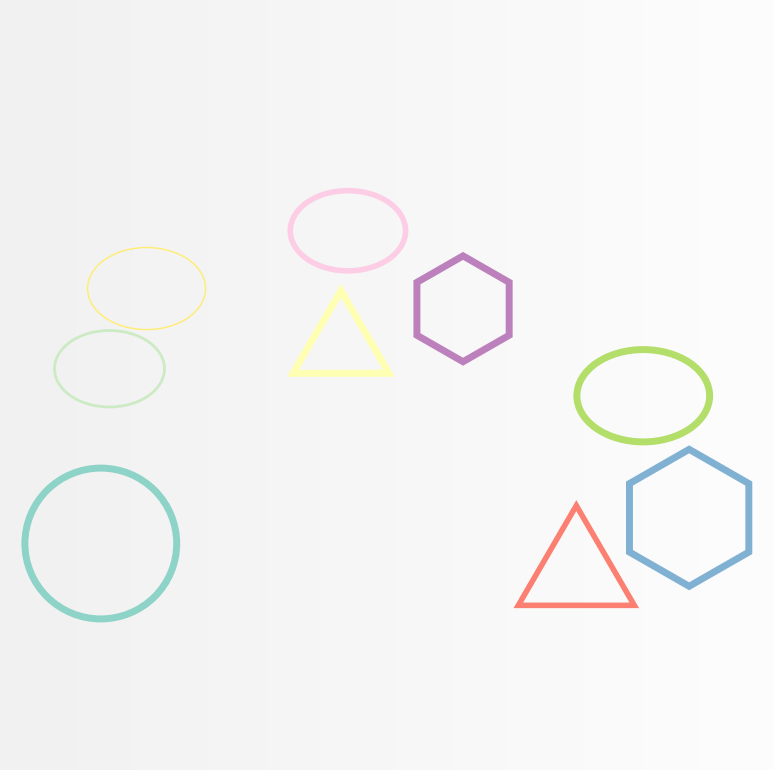[{"shape": "circle", "thickness": 2.5, "radius": 0.49, "center": [0.13, 0.294]}, {"shape": "triangle", "thickness": 2.5, "radius": 0.36, "center": [0.44, 0.551]}, {"shape": "triangle", "thickness": 2, "radius": 0.43, "center": [0.744, 0.257]}, {"shape": "hexagon", "thickness": 2.5, "radius": 0.44, "center": [0.889, 0.328]}, {"shape": "oval", "thickness": 2.5, "radius": 0.43, "center": [0.83, 0.486]}, {"shape": "oval", "thickness": 2, "radius": 0.37, "center": [0.449, 0.7]}, {"shape": "hexagon", "thickness": 2.5, "radius": 0.34, "center": [0.597, 0.599]}, {"shape": "oval", "thickness": 1, "radius": 0.35, "center": [0.141, 0.521]}, {"shape": "oval", "thickness": 0.5, "radius": 0.38, "center": [0.189, 0.625]}]